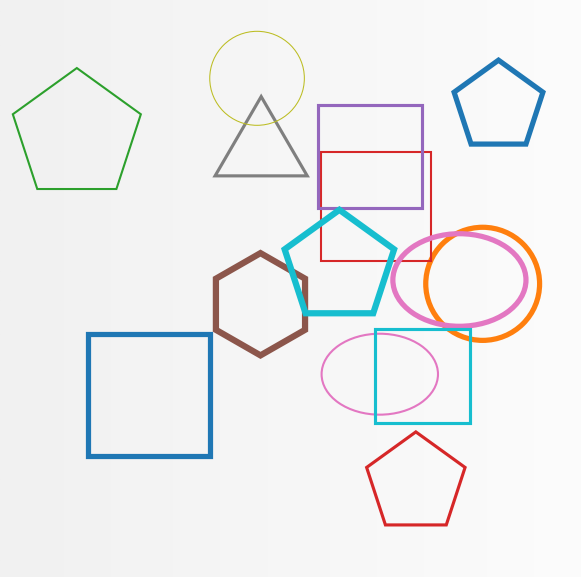[{"shape": "pentagon", "thickness": 2.5, "radius": 0.4, "center": [0.858, 0.815]}, {"shape": "square", "thickness": 2.5, "radius": 0.53, "center": [0.257, 0.315]}, {"shape": "circle", "thickness": 2.5, "radius": 0.49, "center": [0.83, 0.508]}, {"shape": "pentagon", "thickness": 1, "radius": 0.58, "center": [0.132, 0.766]}, {"shape": "square", "thickness": 1, "radius": 0.47, "center": [0.647, 0.641]}, {"shape": "pentagon", "thickness": 1.5, "radius": 0.45, "center": [0.715, 0.162]}, {"shape": "square", "thickness": 1.5, "radius": 0.45, "center": [0.637, 0.729]}, {"shape": "hexagon", "thickness": 3, "radius": 0.44, "center": [0.448, 0.472]}, {"shape": "oval", "thickness": 1, "radius": 0.5, "center": [0.653, 0.351]}, {"shape": "oval", "thickness": 2.5, "radius": 0.57, "center": [0.79, 0.514]}, {"shape": "triangle", "thickness": 1.5, "radius": 0.46, "center": [0.449, 0.74]}, {"shape": "circle", "thickness": 0.5, "radius": 0.41, "center": [0.442, 0.864]}, {"shape": "square", "thickness": 1.5, "radius": 0.41, "center": [0.727, 0.348]}, {"shape": "pentagon", "thickness": 3, "radius": 0.5, "center": [0.584, 0.537]}]